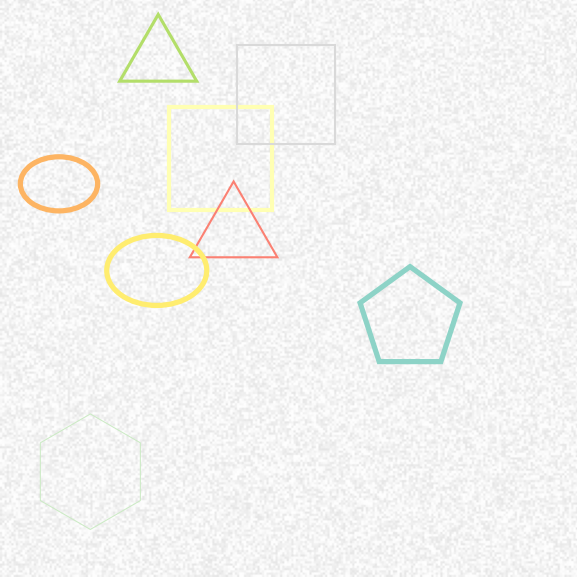[{"shape": "pentagon", "thickness": 2.5, "radius": 0.45, "center": [0.71, 0.447]}, {"shape": "square", "thickness": 2, "radius": 0.45, "center": [0.382, 0.725]}, {"shape": "triangle", "thickness": 1, "radius": 0.44, "center": [0.405, 0.597]}, {"shape": "oval", "thickness": 2.5, "radius": 0.33, "center": [0.102, 0.681]}, {"shape": "triangle", "thickness": 1.5, "radius": 0.39, "center": [0.274, 0.897]}, {"shape": "square", "thickness": 1, "radius": 0.43, "center": [0.495, 0.835]}, {"shape": "hexagon", "thickness": 0.5, "radius": 0.5, "center": [0.156, 0.182]}, {"shape": "oval", "thickness": 2.5, "radius": 0.43, "center": [0.271, 0.531]}]